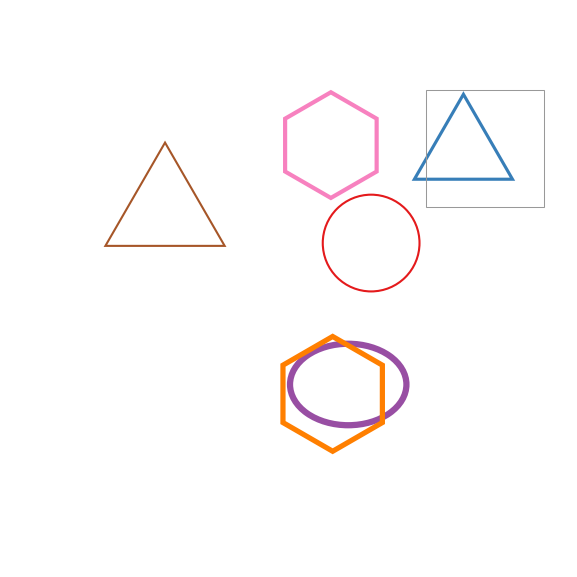[{"shape": "circle", "thickness": 1, "radius": 0.42, "center": [0.643, 0.578]}, {"shape": "triangle", "thickness": 1.5, "radius": 0.49, "center": [0.802, 0.738]}, {"shape": "oval", "thickness": 3, "radius": 0.5, "center": [0.603, 0.333]}, {"shape": "hexagon", "thickness": 2.5, "radius": 0.5, "center": [0.576, 0.317]}, {"shape": "triangle", "thickness": 1, "radius": 0.6, "center": [0.286, 0.633]}, {"shape": "hexagon", "thickness": 2, "radius": 0.46, "center": [0.573, 0.748]}, {"shape": "square", "thickness": 0.5, "radius": 0.51, "center": [0.84, 0.742]}]